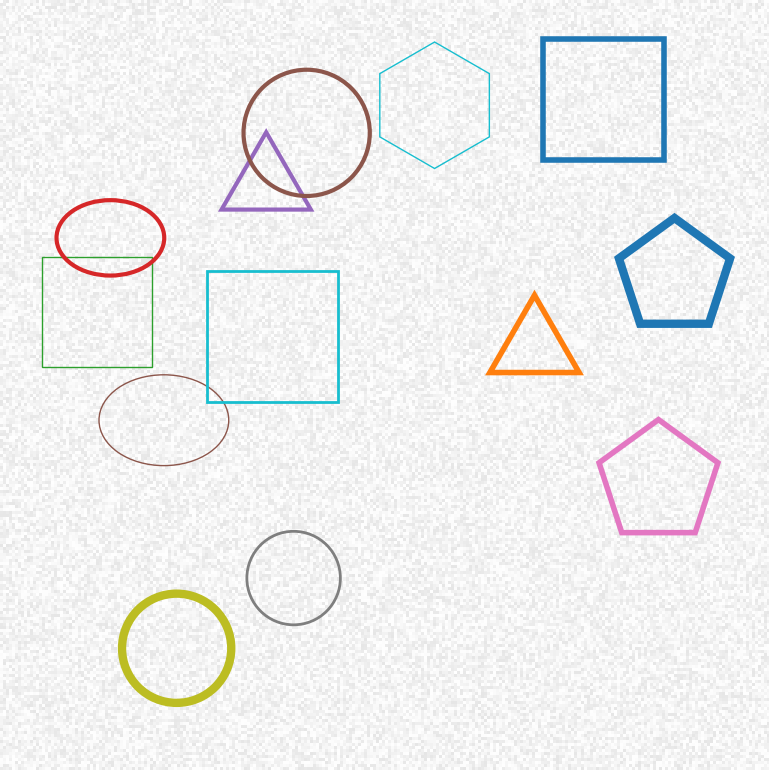[{"shape": "square", "thickness": 2, "radius": 0.39, "center": [0.783, 0.87]}, {"shape": "pentagon", "thickness": 3, "radius": 0.38, "center": [0.876, 0.641]}, {"shape": "triangle", "thickness": 2, "radius": 0.33, "center": [0.694, 0.55]}, {"shape": "square", "thickness": 0.5, "radius": 0.36, "center": [0.126, 0.595]}, {"shape": "oval", "thickness": 1.5, "radius": 0.35, "center": [0.143, 0.691]}, {"shape": "triangle", "thickness": 1.5, "radius": 0.33, "center": [0.346, 0.761]}, {"shape": "oval", "thickness": 0.5, "radius": 0.42, "center": [0.213, 0.454]}, {"shape": "circle", "thickness": 1.5, "radius": 0.41, "center": [0.398, 0.827]}, {"shape": "pentagon", "thickness": 2, "radius": 0.41, "center": [0.855, 0.374]}, {"shape": "circle", "thickness": 1, "radius": 0.3, "center": [0.381, 0.249]}, {"shape": "circle", "thickness": 3, "radius": 0.35, "center": [0.229, 0.158]}, {"shape": "hexagon", "thickness": 0.5, "radius": 0.41, "center": [0.564, 0.863]}, {"shape": "square", "thickness": 1, "radius": 0.42, "center": [0.354, 0.563]}]